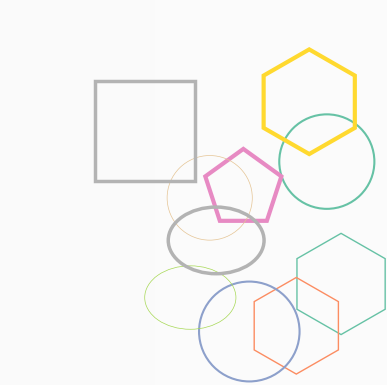[{"shape": "hexagon", "thickness": 1, "radius": 0.66, "center": [0.88, 0.262]}, {"shape": "circle", "thickness": 1.5, "radius": 0.61, "center": [0.843, 0.58]}, {"shape": "hexagon", "thickness": 1, "radius": 0.63, "center": [0.765, 0.154]}, {"shape": "circle", "thickness": 1.5, "radius": 0.65, "center": [0.643, 0.139]}, {"shape": "pentagon", "thickness": 3, "radius": 0.52, "center": [0.628, 0.51]}, {"shape": "oval", "thickness": 0.5, "radius": 0.59, "center": [0.491, 0.227]}, {"shape": "hexagon", "thickness": 3, "radius": 0.68, "center": [0.798, 0.736]}, {"shape": "circle", "thickness": 0.5, "radius": 0.55, "center": [0.541, 0.486]}, {"shape": "oval", "thickness": 2.5, "radius": 0.62, "center": [0.558, 0.376]}, {"shape": "square", "thickness": 2.5, "radius": 0.65, "center": [0.375, 0.66]}]